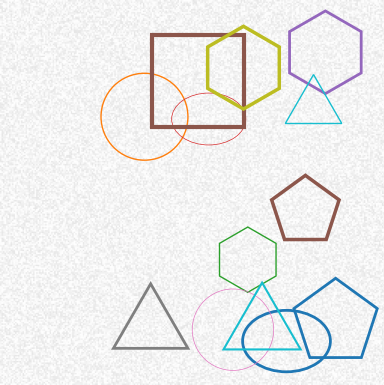[{"shape": "pentagon", "thickness": 2, "radius": 0.57, "center": [0.872, 0.163]}, {"shape": "oval", "thickness": 2, "radius": 0.57, "center": [0.744, 0.114]}, {"shape": "circle", "thickness": 1, "radius": 0.56, "center": [0.375, 0.697]}, {"shape": "hexagon", "thickness": 1, "radius": 0.42, "center": [0.644, 0.325]}, {"shape": "oval", "thickness": 0.5, "radius": 0.48, "center": [0.542, 0.691]}, {"shape": "hexagon", "thickness": 2, "radius": 0.54, "center": [0.845, 0.864]}, {"shape": "square", "thickness": 3, "radius": 0.6, "center": [0.514, 0.789]}, {"shape": "pentagon", "thickness": 2.5, "radius": 0.46, "center": [0.793, 0.452]}, {"shape": "circle", "thickness": 0.5, "radius": 0.53, "center": [0.605, 0.144]}, {"shape": "triangle", "thickness": 2, "radius": 0.56, "center": [0.391, 0.151]}, {"shape": "hexagon", "thickness": 2.5, "radius": 0.54, "center": [0.632, 0.824]}, {"shape": "triangle", "thickness": 1.5, "radius": 0.58, "center": [0.681, 0.15]}, {"shape": "triangle", "thickness": 1, "radius": 0.42, "center": [0.814, 0.722]}]